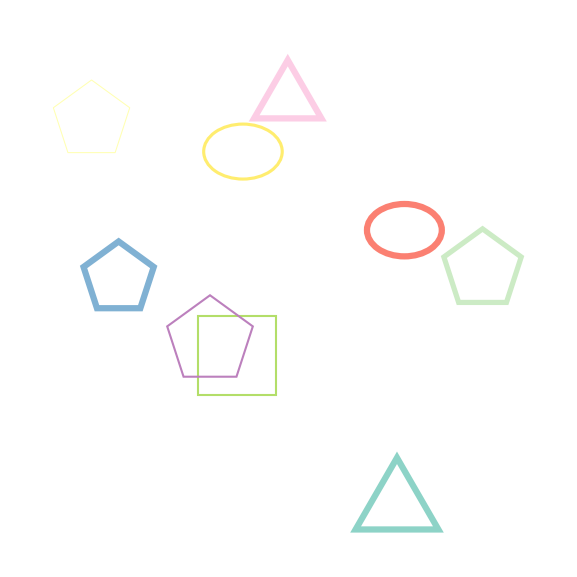[{"shape": "triangle", "thickness": 3, "radius": 0.41, "center": [0.687, 0.124]}, {"shape": "pentagon", "thickness": 0.5, "radius": 0.35, "center": [0.159, 0.791]}, {"shape": "oval", "thickness": 3, "radius": 0.32, "center": [0.7, 0.601]}, {"shape": "pentagon", "thickness": 3, "radius": 0.32, "center": [0.205, 0.517]}, {"shape": "square", "thickness": 1, "radius": 0.34, "center": [0.411, 0.383]}, {"shape": "triangle", "thickness": 3, "radius": 0.34, "center": [0.498, 0.828]}, {"shape": "pentagon", "thickness": 1, "radius": 0.39, "center": [0.364, 0.41]}, {"shape": "pentagon", "thickness": 2.5, "radius": 0.35, "center": [0.836, 0.532]}, {"shape": "oval", "thickness": 1.5, "radius": 0.34, "center": [0.421, 0.737]}]